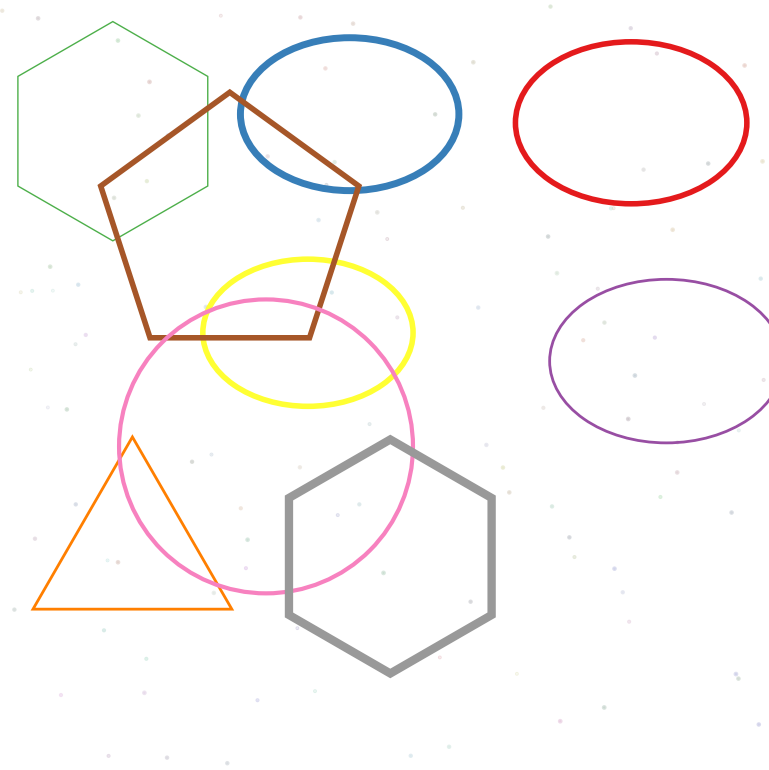[{"shape": "oval", "thickness": 2, "radius": 0.75, "center": [0.82, 0.841]}, {"shape": "oval", "thickness": 2.5, "radius": 0.71, "center": [0.454, 0.852]}, {"shape": "hexagon", "thickness": 0.5, "radius": 0.71, "center": [0.147, 0.83]}, {"shape": "oval", "thickness": 1, "radius": 0.76, "center": [0.866, 0.531]}, {"shape": "triangle", "thickness": 1, "radius": 0.75, "center": [0.172, 0.283]}, {"shape": "oval", "thickness": 2, "radius": 0.68, "center": [0.4, 0.568]}, {"shape": "pentagon", "thickness": 2, "radius": 0.88, "center": [0.298, 0.704]}, {"shape": "circle", "thickness": 1.5, "radius": 0.95, "center": [0.345, 0.42]}, {"shape": "hexagon", "thickness": 3, "radius": 0.76, "center": [0.507, 0.277]}]